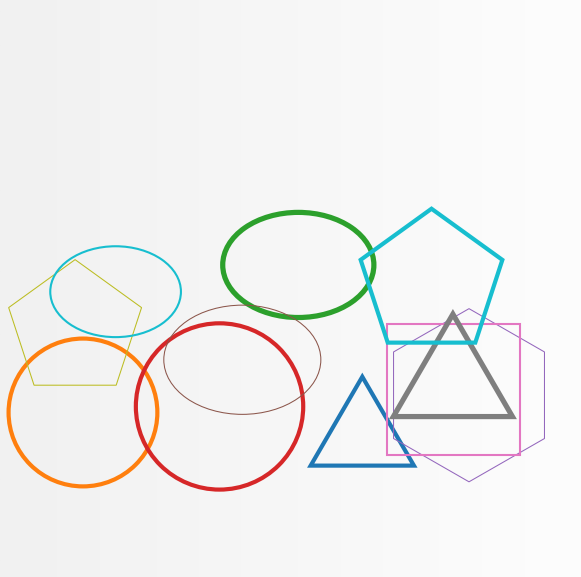[{"shape": "triangle", "thickness": 2, "radius": 0.51, "center": [0.623, 0.244]}, {"shape": "circle", "thickness": 2, "radius": 0.64, "center": [0.143, 0.285]}, {"shape": "oval", "thickness": 2.5, "radius": 0.65, "center": [0.513, 0.54]}, {"shape": "circle", "thickness": 2, "radius": 0.72, "center": [0.378, 0.295]}, {"shape": "hexagon", "thickness": 0.5, "radius": 0.75, "center": [0.807, 0.315]}, {"shape": "oval", "thickness": 0.5, "radius": 0.68, "center": [0.417, 0.376]}, {"shape": "square", "thickness": 1, "radius": 0.57, "center": [0.78, 0.325]}, {"shape": "triangle", "thickness": 2.5, "radius": 0.59, "center": [0.779, 0.337]}, {"shape": "pentagon", "thickness": 0.5, "radius": 0.6, "center": [0.129, 0.429]}, {"shape": "oval", "thickness": 1, "radius": 0.56, "center": [0.199, 0.494]}, {"shape": "pentagon", "thickness": 2, "radius": 0.64, "center": [0.742, 0.51]}]